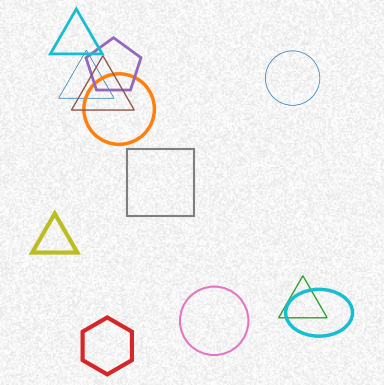[{"shape": "circle", "thickness": 0.5, "radius": 0.35, "center": [0.76, 0.797]}, {"shape": "triangle", "thickness": 0.5, "radius": 0.42, "center": [0.224, 0.786]}, {"shape": "circle", "thickness": 2.5, "radius": 0.46, "center": [0.309, 0.717]}, {"shape": "triangle", "thickness": 1, "radius": 0.36, "center": [0.787, 0.211]}, {"shape": "hexagon", "thickness": 3, "radius": 0.37, "center": [0.279, 0.102]}, {"shape": "pentagon", "thickness": 2, "radius": 0.38, "center": [0.295, 0.827]}, {"shape": "triangle", "thickness": 1, "radius": 0.47, "center": [0.267, 0.761]}, {"shape": "circle", "thickness": 1.5, "radius": 0.44, "center": [0.556, 0.167]}, {"shape": "square", "thickness": 1.5, "radius": 0.43, "center": [0.417, 0.526]}, {"shape": "triangle", "thickness": 3, "radius": 0.34, "center": [0.142, 0.378]}, {"shape": "triangle", "thickness": 2, "radius": 0.39, "center": [0.198, 0.899]}, {"shape": "oval", "thickness": 2.5, "radius": 0.43, "center": [0.829, 0.188]}]